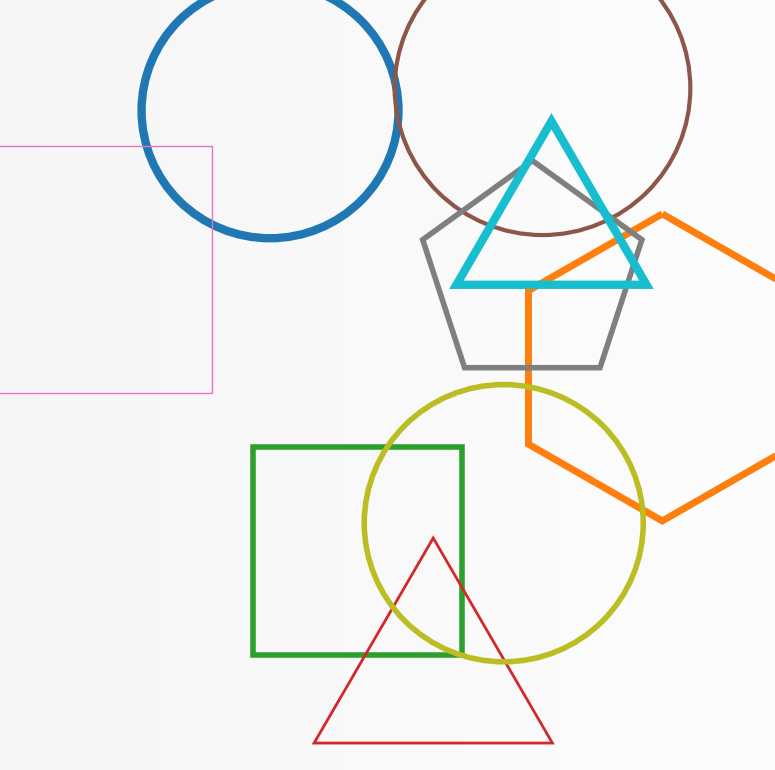[{"shape": "circle", "thickness": 3, "radius": 0.83, "center": [0.348, 0.856]}, {"shape": "hexagon", "thickness": 2.5, "radius": 1.0, "center": [0.855, 0.523]}, {"shape": "square", "thickness": 2, "radius": 0.68, "center": [0.461, 0.285]}, {"shape": "triangle", "thickness": 1, "radius": 0.89, "center": [0.559, 0.124]}, {"shape": "circle", "thickness": 1.5, "radius": 0.95, "center": [0.7, 0.885]}, {"shape": "square", "thickness": 0.5, "radius": 0.8, "center": [0.113, 0.65]}, {"shape": "pentagon", "thickness": 2, "radius": 0.74, "center": [0.687, 0.643]}, {"shape": "circle", "thickness": 2, "radius": 0.9, "center": [0.65, 0.321]}, {"shape": "triangle", "thickness": 3, "radius": 0.71, "center": [0.712, 0.701]}]